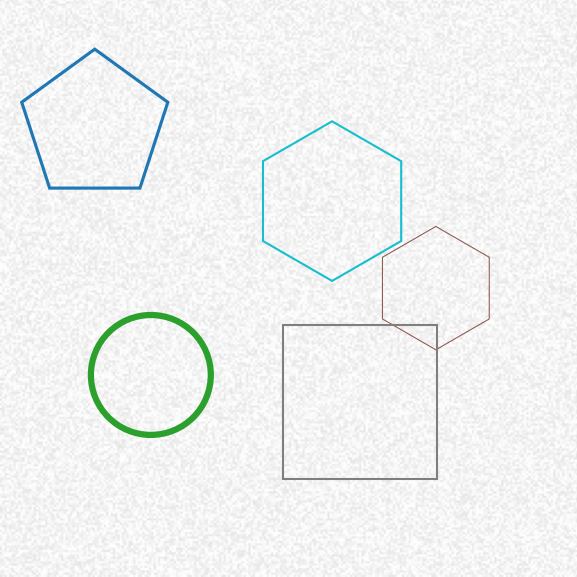[{"shape": "pentagon", "thickness": 1.5, "radius": 0.66, "center": [0.164, 0.781]}, {"shape": "circle", "thickness": 3, "radius": 0.52, "center": [0.261, 0.35]}, {"shape": "hexagon", "thickness": 0.5, "radius": 0.53, "center": [0.755, 0.5]}, {"shape": "square", "thickness": 1, "radius": 0.67, "center": [0.624, 0.302]}, {"shape": "hexagon", "thickness": 1, "radius": 0.69, "center": [0.575, 0.651]}]